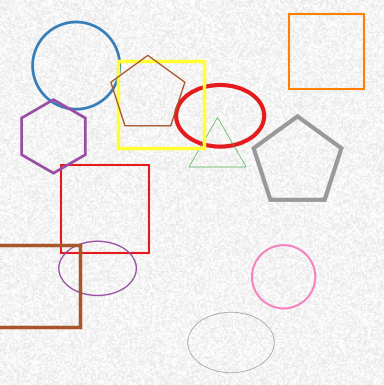[{"shape": "square", "thickness": 1.5, "radius": 0.58, "center": [0.273, 0.457]}, {"shape": "oval", "thickness": 3, "radius": 0.57, "center": [0.572, 0.699]}, {"shape": "circle", "thickness": 2, "radius": 0.57, "center": [0.198, 0.83]}, {"shape": "triangle", "thickness": 0.5, "radius": 0.43, "center": [0.565, 0.609]}, {"shape": "oval", "thickness": 1, "radius": 0.5, "center": [0.253, 0.303]}, {"shape": "hexagon", "thickness": 2, "radius": 0.48, "center": [0.139, 0.646]}, {"shape": "square", "thickness": 1.5, "radius": 0.49, "center": [0.849, 0.865]}, {"shape": "square", "thickness": 2.5, "radius": 0.56, "center": [0.418, 0.729]}, {"shape": "pentagon", "thickness": 1, "radius": 0.51, "center": [0.384, 0.755]}, {"shape": "square", "thickness": 2.5, "radius": 0.53, "center": [0.101, 0.258]}, {"shape": "circle", "thickness": 1.5, "radius": 0.41, "center": [0.737, 0.281]}, {"shape": "oval", "thickness": 0.5, "radius": 0.56, "center": [0.6, 0.11]}, {"shape": "pentagon", "thickness": 3, "radius": 0.6, "center": [0.773, 0.578]}]